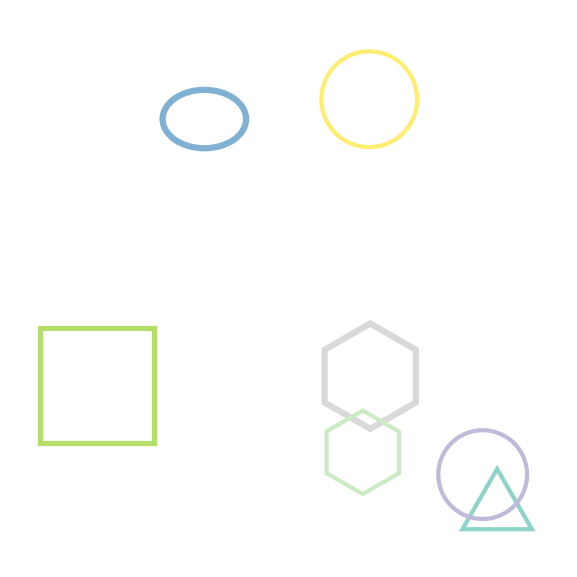[{"shape": "triangle", "thickness": 2, "radius": 0.35, "center": [0.861, 0.117]}, {"shape": "circle", "thickness": 2, "radius": 0.38, "center": [0.836, 0.177]}, {"shape": "oval", "thickness": 3, "radius": 0.36, "center": [0.354, 0.793]}, {"shape": "square", "thickness": 2.5, "radius": 0.49, "center": [0.169, 0.332]}, {"shape": "hexagon", "thickness": 3, "radius": 0.46, "center": [0.641, 0.348]}, {"shape": "hexagon", "thickness": 2, "radius": 0.36, "center": [0.628, 0.216]}, {"shape": "circle", "thickness": 2, "radius": 0.41, "center": [0.639, 0.827]}]